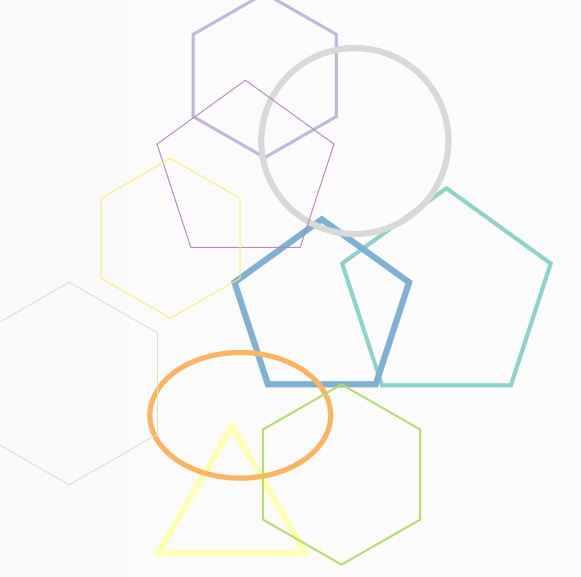[{"shape": "pentagon", "thickness": 2, "radius": 0.94, "center": [0.768, 0.485]}, {"shape": "triangle", "thickness": 3, "radius": 0.73, "center": [0.399, 0.115]}, {"shape": "hexagon", "thickness": 1.5, "radius": 0.71, "center": [0.455, 0.868]}, {"shape": "pentagon", "thickness": 3, "radius": 0.79, "center": [0.554, 0.461]}, {"shape": "oval", "thickness": 2.5, "radius": 0.78, "center": [0.413, 0.28]}, {"shape": "hexagon", "thickness": 1, "radius": 0.78, "center": [0.588, 0.177]}, {"shape": "circle", "thickness": 3, "radius": 0.81, "center": [0.61, 0.755]}, {"shape": "pentagon", "thickness": 0.5, "radius": 0.8, "center": [0.422, 0.7]}, {"shape": "hexagon", "thickness": 0.5, "radius": 0.88, "center": [0.119, 0.335]}, {"shape": "hexagon", "thickness": 0.5, "radius": 0.69, "center": [0.293, 0.586]}]